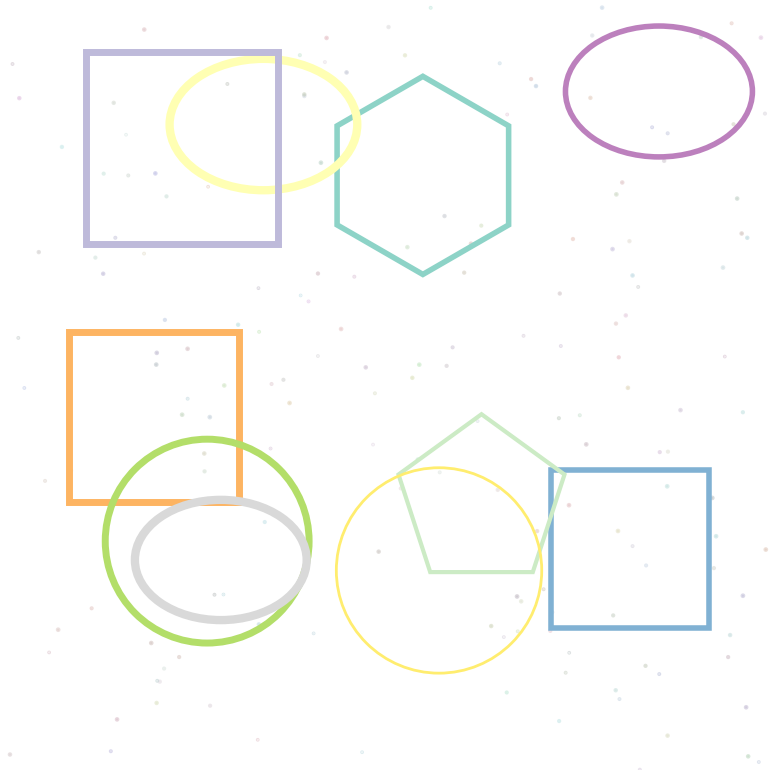[{"shape": "hexagon", "thickness": 2, "radius": 0.64, "center": [0.549, 0.772]}, {"shape": "oval", "thickness": 3, "radius": 0.61, "center": [0.342, 0.838]}, {"shape": "square", "thickness": 2.5, "radius": 0.62, "center": [0.236, 0.807]}, {"shape": "square", "thickness": 2, "radius": 0.51, "center": [0.818, 0.287]}, {"shape": "square", "thickness": 2.5, "radius": 0.55, "center": [0.2, 0.459]}, {"shape": "circle", "thickness": 2.5, "radius": 0.66, "center": [0.269, 0.297]}, {"shape": "oval", "thickness": 3, "radius": 0.56, "center": [0.287, 0.273]}, {"shape": "oval", "thickness": 2, "radius": 0.61, "center": [0.856, 0.881]}, {"shape": "pentagon", "thickness": 1.5, "radius": 0.57, "center": [0.625, 0.349]}, {"shape": "circle", "thickness": 1, "radius": 0.67, "center": [0.57, 0.259]}]